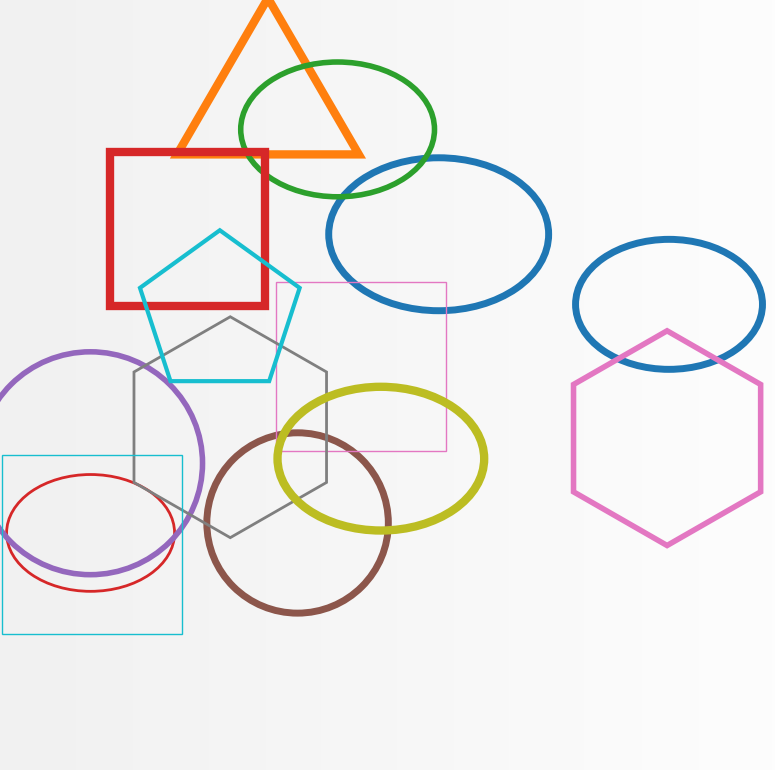[{"shape": "oval", "thickness": 2.5, "radius": 0.6, "center": [0.863, 0.605]}, {"shape": "oval", "thickness": 2.5, "radius": 0.71, "center": [0.566, 0.696]}, {"shape": "triangle", "thickness": 3, "radius": 0.68, "center": [0.346, 0.867]}, {"shape": "oval", "thickness": 2, "radius": 0.63, "center": [0.436, 0.832]}, {"shape": "oval", "thickness": 1, "radius": 0.54, "center": [0.117, 0.308]}, {"shape": "square", "thickness": 3, "radius": 0.5, "center": [0.242, 0.703]}, {"shape": "circle", "thickness": 2, "radius": 0.72, "center": [0.117, 0.398]}, {"shape": "circle", "thickness": 2.5, "radius": 0.59, "center": [0.384, 0.321]}, {"shape": "hexagon", "thickness": 2, "radius": 0.7, "center": [0.861, 0.431]}, {"shape": "square", "thickness": 0.5, "radius": 0.55, "center": [0.466, 0.524]}, {"shape": "hexagon", "thickness": 1, "radius": 0.72, "center": [0.297, 0.445]}, {"shape": "oval", "thickness": 3, "radius": 0.67, "center": [0.491, 0.404]}, {"shape": "pentagon", "thickness": 1.5, "radius": 0.54, "center": [0.284, 0.593]}, {"shape": "square", "thickness": 0.5, "radius": 0.58, "center": [0.119, 0.292]}]